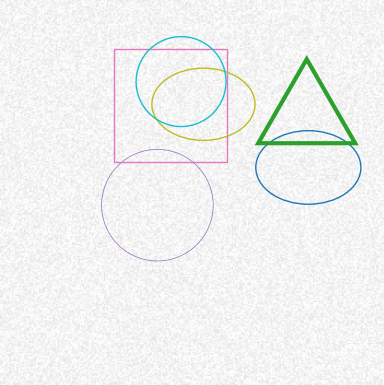[{"shape": "oval", "thickness": 1, "radius": 0.68, "center": [0.801, 0.565]}, {"shape": "triangle", "thickness": 3, "radius": 0.73, "center": [0.797, 0.701]}, {"shape": "circle", "thickness": 0.5, "radius": 0.72, "center": [0.409, 0.467]}, {"shape": "square", "thickness": 1, "radius": 0.73, "center": [0.442, 0.727]}, {"shape": "oval", "thickness": 1, "radius": 0.67, "center": [0.528, 0.729]}, {"shape": "circle", "thickness": 1, "radius": 0.58, "center": [0.47, 0.788]}]